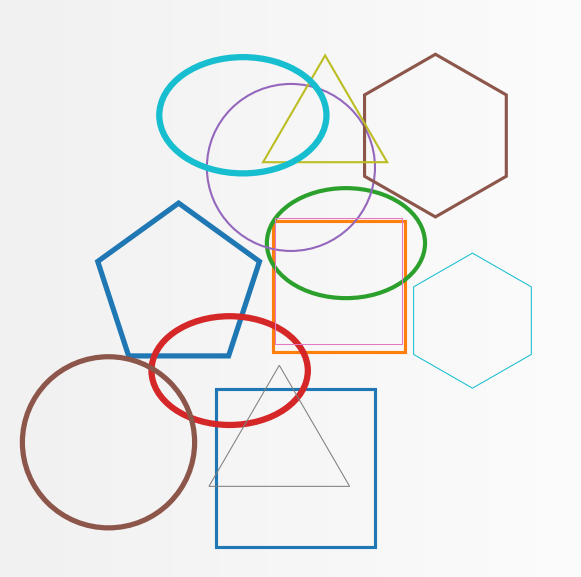[{"shape": "pentagon", "thickness": 2.5, "radius": 0.73, "center": [0.307, 0.501]}, {"shape": "square", "thickness": 1.5, "radius": 0.68, "center": [0.509, 0.189]}, {"shape": "square", "thickness": 1.5, "radius": 0.57, "center": [0.583, 0.503]}, {"shape": "oval", "thickness": 2, "radius": 0.68, "center": [0.595, 0.578]}, {"shape": "oval", "thickness": 3, "radius": 0.67, "center": [0.395, 0.357]}, {"shape": "circle", "thickness": 1, "radius": 0.72, "center": [0.501, 0.709]}, {"shape": "circle", "thickness": 2.5, "radius": 0.74, "center": [0.187, 0.233]}, {"shape": "hexagon", "thickness": 1.5, "radius": 0.7, "center": [0.749, 0.764]}, {"shape": "square", "thickness": 0.5, "radius": 0.55, "center": [0.583, 0.512]}, {"shape": "triangle", "thickness": 0.5, "radius": 0.7, "center": [0.481, 0.227]}, {"shape": "triangle", "thickness": 1, "radius": 0.62, "center": [0.559, 0.78]}, {"shape": "hexagon", "thickness": 0.5, "radius": 0.58, "center": [0.813, 0.444]}, {"shape": "oval", "thickness": 3, "radius": 0.72, "center": [0.418, 0.8]}]